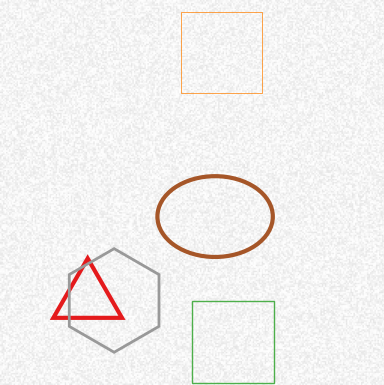[{"shape": "triangle", "thickness": 3, "radius": 0.51, "center": [0.228, 0.226]}, {"shape": "square", "thickness": 1, "radius": 0.53, "center": [0.605, 0.112]}, {"shape": "square", "thickness": 0.5, "radius": 0.53, "center": [0.576, 0.865]}, {"shape": "oval", "thickness": 3, "radius": 0.75, "center": [0.559, 0.437]}, {"shape": "hexagon", "thickness": 2, "radius": 0.67, "center": [0.296, 0.22]}]